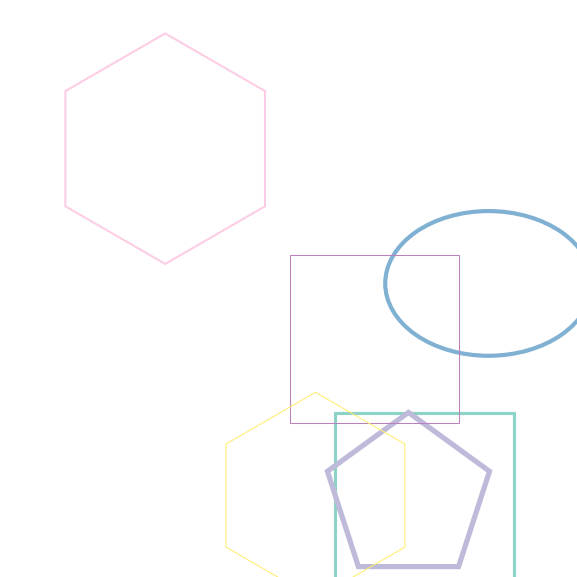[{"shape": "square", "thickness": 1.5, "radius": 0.78, "center": [0.735, 0.128]}, {"shape": "pentagon", "thickness": 2.5, "radius": 0.74, "center": [0.707, 0.137]}, {"shape": "oval", "thickness": 2, "radius": 0.89, "center": [0.846, 0.508]}, {"shape": "hexagon", "thickness": 1, "radius": 1.0, "center": [0.286, 0.742]}, {"shape": "square", "thickness": 0.5, "radius": 0.73, "center": [0.649, 0.412]}, {"shape": "hexagon", "thickness": 0.5, "radius": 0.89, "center": [0.546, 0.141]}]